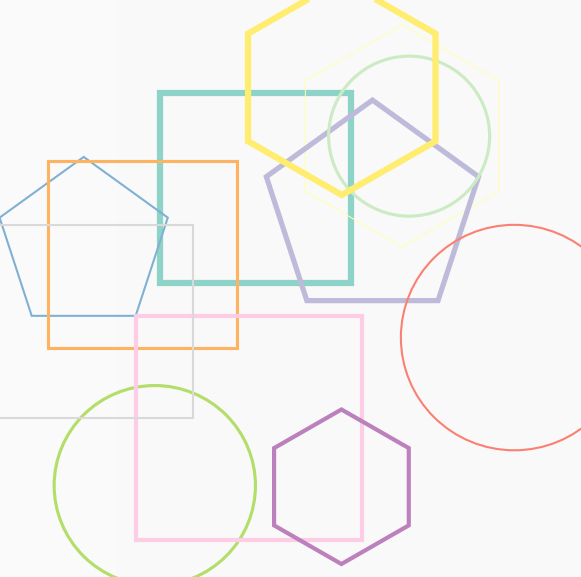[{"shape": "square", "thickness": 3, "radius": 0.82, "center": [0.439, 0.674]}, {"shape": "hexagon", "thickness": 0.5, "radius": 0.96, "center": [0.692, 0.764]}, {"shape": "pentagon", "thickness": 2.5, "radius": 0.96, "center": [0.641, 0.634]}, {"shape": "circle", "thickness": 1, "radius": 0.98, "center": [0.885, 0.415]}, {"shape": "pentagon", "thickness": 1, "radius": 0.76, "center": [0.144, 0.575]}, {"shape": "square", "thickness": 1.5, "radius": 0.81, "center": [0.245, 0.558]}, {"shape": "circle", "thickness": 1.5, "radius": 0.87, "center": [0.266, 0.158]}, {"shape": "square", "thickness": 2, "radius": 0.97, "center": [0.428, 0.257]}, {"shape": "square", "thickness": 1, "radius": 0.84, "center": [0.164, 0.443]}, {"shape": "hexagon", "thickness": 2, "radius": 0.67, "center": [0.587, 0.156]}, {"shape": "circle", "thickness": 1.5, "radius": 0.69, "center": [0.704, 0.763]}, {"shape": "hexagon", "thickness": 3, "radius": 0.93, "center": [0.588, 0.848]}]